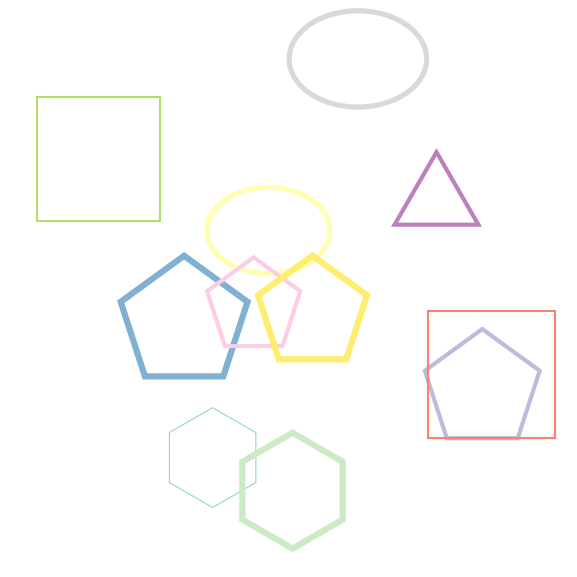[{"shape": "hexagon", "thickness": 0.5, "radius": 0.43, "center": [0.368, 0.207]}, {"shape": "oval", "thickness": 2.5, "radius": 0.53, "center": [0.465, 0.6]}, {"shape": "pentagon", "thickness": 2, "radius": 0.52, "center": [0.835, 0.325]}, {"shape": "square", "thickness": 1, "radius": 0.55, "center": [0.851, 0.35]}, {"shape": "pentagon", "thickness": 3, "radius": 0.58, "center": [0.319, 0.441]}, {"shape": "square", "thickness": 1, "radius": 0.54, "center": [0.171, 0.724]}, {"shape": "pentagon", "thickness": 2, "radius": 0.42, "center": [0.439, 0.469]}, {"shape": "oval", "thickness": 2.5, "radius": 0.6, "center": [0.62, 0.897]}, {"shape": "triangle", "thickness": 2, "radius": 0.42, "center": [0.756, 0.652]}, {"shape": "hexagon", "thickness": 3, "radius": 0.5, "center": [0.507, 0.149]}, {"shape": "pentagon", "thickness": 3, "radius": 0.5, "center": [0.541, 0.457]}]